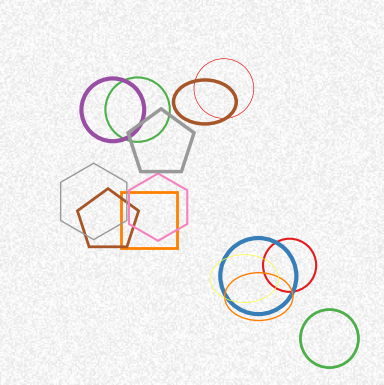[{"shape": "circle", "thickness": 0.5, "radius": 0.39, "center": [0.582, 0.77]}, {"shape": "circle", "thickness": 1.5, "radius": 0.35, "center": [0.752, 0.311]}, {"shape": "circle", "thickness": 3, "radius": 0.49, "center": [0.671, 0.283]}, {"shape": "circle", "thickness": 2, "radius": 0.38, "center": [0.856, 0.121]}, {"shape": "circle", "thickness": 1.5, "radius": 0.42, "center": [0.357, 0.715]}, {"shape": "circle", "thickness": 3, "radius": 0.41, "center": [0.293, 0.715]}, {"shape": "square", "thickness": 2, "radius": 0.36, "center": [0.387, 0.429]}, {"shape": "oval", "thickness": 1, "radius": 0.44, "center": [0.672, 0.23]}, {"shape": "oval", "thickness": 0.5, "radius": 0.44, "center": [0.635, 0.276]}, {"shape": "oval", "thickness": 2.5, "radius": 0.41, "center": [0.532, 0.735]}, {"shape": "pentagon", "thickness": 2, "radius": 0.42, "center": [0.281, 0.427]}, {"shape": "hexagon", "thickness": 1.5, "radius": 0.44, "center": [0.411, 0.462]}, {"shape": "pentagon", "thickness": 2.5, "radius": 0.45, "center": [0.418, 0.627]}, {"shape": "hexagon", "thickness": 1, "radius": 0.5, "center": [0.243, 0.477]}]